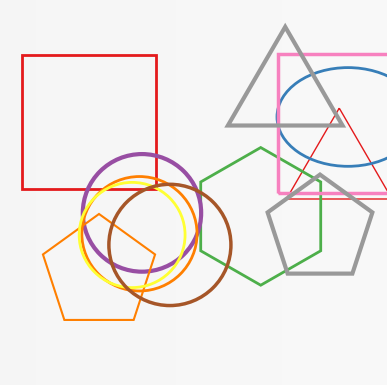[{"shape": "square", "thickness": 2, "radius": 0.87, "center": [0.23, 0.683]}, {"shape": "triangle", "thickness": 1, "radius": 0.79, "center": [0.875, 0.562]}, {"shape": "oval", "thickness": 2, "radius": 0.92, "center": [0.898, 0.696]}, {"shape": "hexagon", "thickness": 2, "radius": 0.89, "center": [0.673, 0.438]}, {"shape": "circle", "thickness": 3, "radius": 0.76, "center": [0.366, 0.447]}, {"shape": "circle", "thickness": 2, "radius": 0.74, "center": [0.36, 0.393]}, {"shape": "pentagon", "thickness": 1.5, "radius": 0.76, "center": [0.256, 0.292]}, {"shape": "circle", "thickness": 2, "radius": 0.68, "center": [0.341, 0.39]}, {"shape": "circle", "thickness": 2.5, "radius": 0.79, "center": [0.438, 0.364]}, {"shape": "square", "thickness": 2.5, "radius": 0.9, "center": [0.898, 0.679]}, {"shape": "triangle", "thickness": 3, "radius": 0.85, "center": [0.736, 0.759]}, {"shape": "pentagon", "thickness": 3, "radius": 0.71, "center": [0.826, 0.404]}]